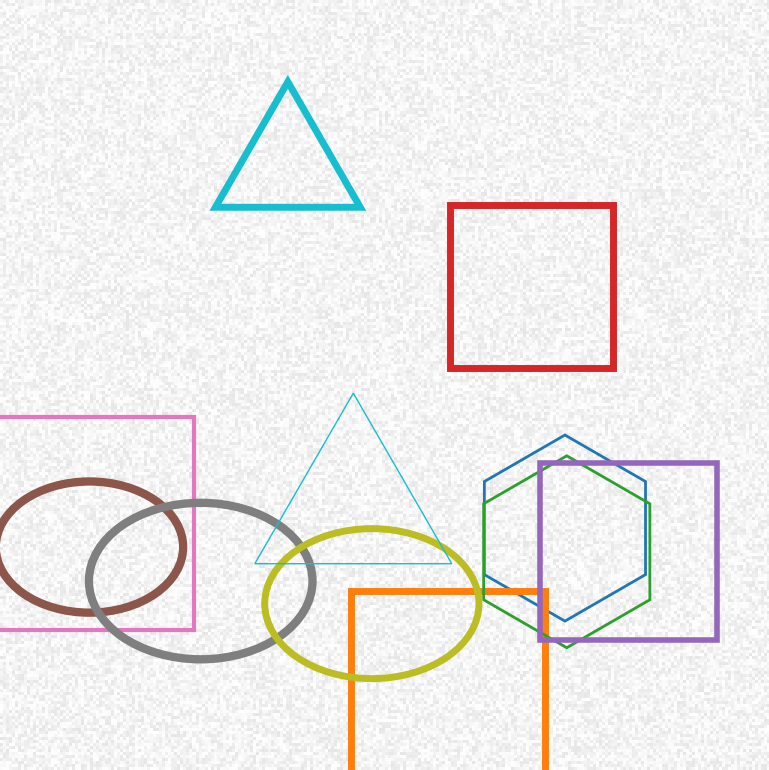[{"shape": "hexagon", "thickness": 1, "radius": 0.6, "center": [0.734, 0.314]}, {"shape": "square", "thickness": 2.5, "radius": 0.63, "center": [0.582, 0.106]}, {"shape": "hexagon", "thickness": 1, "radius": 0.62, "center": [0.736, 0.283]}, {"shape": "square", "thickness": 2.5, "radius": 0.53, "center": [0.69, 0.628]}, {"shape": "square", "thickness": 2, "radius": 0.57, "center": [0.817, 0.284]}, {"shape": "oval", "thickness": 3, "radius": 0.61, "center": [0.116, 0.29]}, {"shape": "square", "thickness": 1.5, "radius": 0.69, "center": [0.113, 0.32]}, {"shape": "oval", "thickness": 3, "radius": 0.73, "center": [0.261, 0.245]}, {"shape": "oval", "thickness": 2.5, "radius": 0.7, "center": [0.483, 0.216]}, {"shape": "triangle", "thickness": 0.5, "radius": 0.74, "center": [0.459, 0.342]}, {"shape": "triangle", "thickness": 2.5, "radius": 0.54, "center": [0.374, 0.785]}]